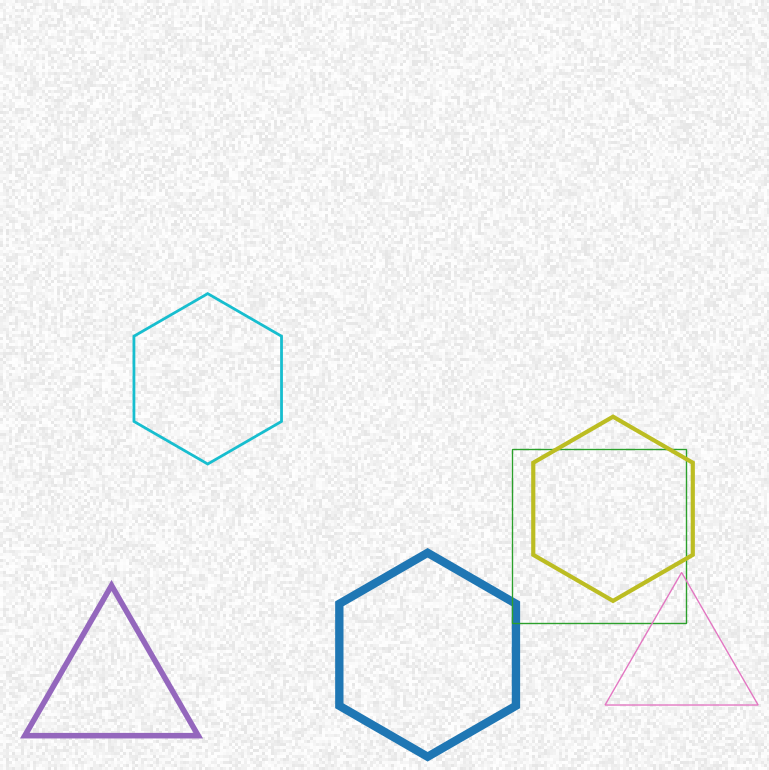[{"shape": "hexagon", "thickness": 3, "radius": 0.66, "center": [0.555, 0.15]}, {"shape": "square", "thickness": 0.5, "radius": 0.57, "center": [0.778, 0.304]}, {"shape": "triangle", "thickness": 2, "radius": 0.65, "center": [0.145, 0.11]}, {"shape": "triangle", "thickness": 0.5, "radius": 0.57, "center": [0.885, 0.142]}, {"shape": "hexagon", "thickness": 1.5, "radius": 0.6, "center": [0.796, 0.339]}, {"shape": "hexagon", "thickness": 1, "radius": 0.55, "center": [0.27, 0.508]}]